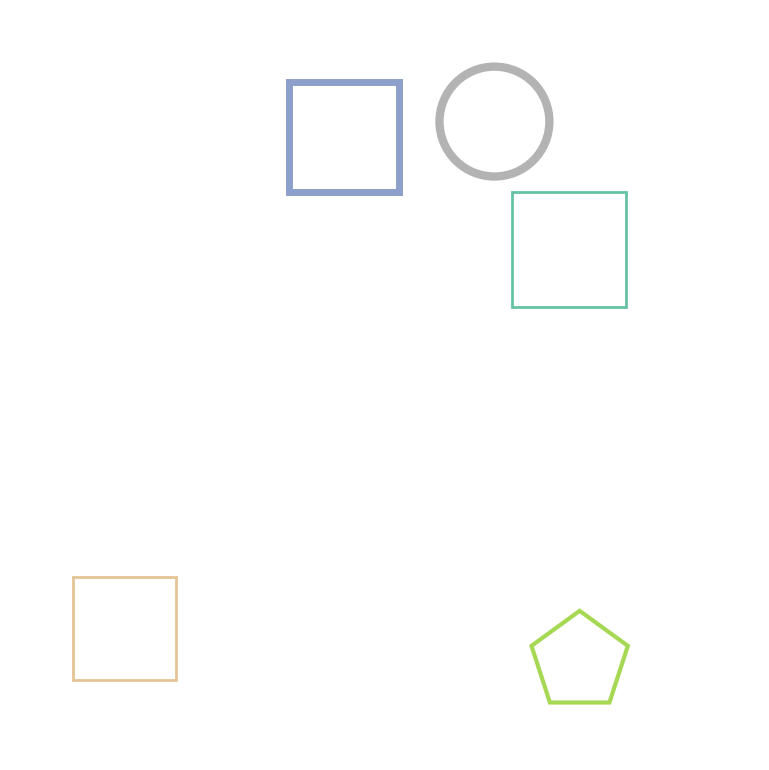[{"shape": "square", "thickness": 1, "radius": 0.37, "center": [0.739, 0.676]}, {"shape": "square", "thickness": 2.5, "radius": 0.36, "center": [0.447, 0.822]}, {"shape": "pentagon", "thickness": 1.5, "radius": 0.33, "center": [0.753, 0.141]}, {"shape": "square", "thickness": 1, "radius": 0.33, "center": [0.162, 0.184]}, {"shape": "circle", "thickness": 3, "radius": 0.36, "center": [0.642, 0.842]}]